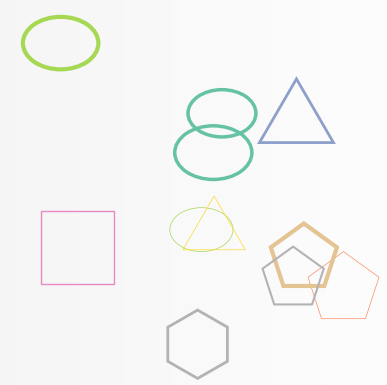[{"shape": "oval", "thickness": 2.5, "radius": 0.5, "center": [0.551, 0.604]}, {"shape": "oval", "thickness": 2.5, "radius": 0.44, "center": [0.573, 0.706]}, {"shape": "pentagon", "thickness": 0.5, "radius": 0.48, "center": [0.886, 0.25]}, {"shape": "triangle", "thickness": 2, "radius": 0.55, "center": [0.765, 0.685]}, {"shape": "square", "thickness": 1, "radius": 0.47, "center": [0.2, 0.357]}, {"shape": "oval", "thickness": 0.5, "radius": 0.41, "center": [0.52, 0.404]}, {"shape": "oval", "thickness": 3, "radius": 0.49, "center": [0.156, 0.888]}, {"shape": "triangle", "thickness": 0.5, "radius": 0.47, "center": [0.552, 0.398]}, {"shape": "pentagon", "thickness": 3, "radius": 0.45, "center": [0.784, 0.33]}, {"shape": "hexagon", "thickness": 2, "radius": 0.44, "center": [0.51, 0.106]}, {"shape": "pentagon", "thickness": 1.5, "radius": 0.42, "center": [0.757, 0.276]}]